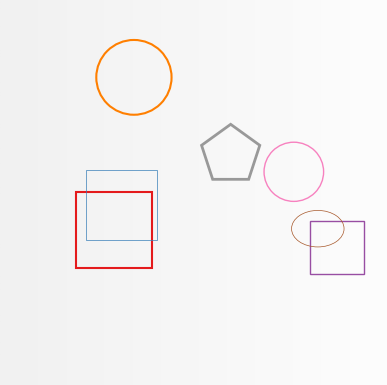[{"shape": "square", "thickness": 1.5, "radius": 0.49, "center": [0.294, 0.402]}, {"shape": "square", "thickness": 0.5, "radius": 0.46, "center": [0.314, 0.467]}, {"shape": "square", "thickness": 1, "radius": 0.35, "center": [0.87, 0.357]}, {"shape": "circle", "thickness": 1.5, "radius": 0.49, "center": [0.346, 0.799]}, {"shape": "oval", "thickness": 0.5, "radius": 0.34, "center": [0.82, 0.406]}, {"shape": "circle", "thickness": 1, "radius": 0.38, "center": [0.758, 0.554]}, {"shape": "pentagon", "thickness": 2, "radius": 0.39, "center": [0.595, 0.598]}]